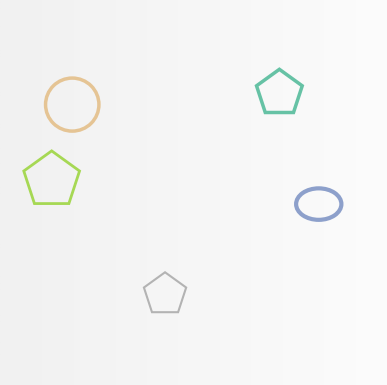[{"shape": "pentagon", "thickness": 2.5, "radius": 0.31, "center": [0.721, 0.758]}, {"shape": "oval", "thickness": 3, "radius": 0.29, "center": [0.823, 0.47]}, {"shape": "pentagon", "thickness": 2, "radius": 0.38, "center": [0.133, 0.532]}, {"shape": "circle", "thickness": 2.5, "radius": 0.34, "center": [0.186, 0.728]}, {"shape": "pentagon", "thickness": 1.5, "radius": 0.29, "center": [0.426, 0.235]}]